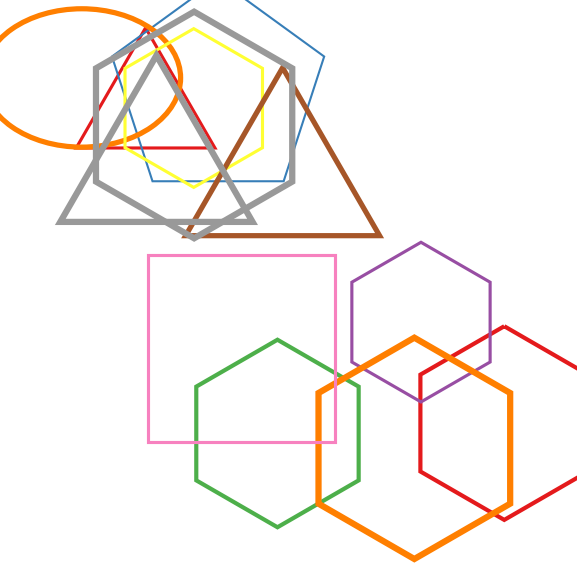[{"shape": "triangle", "thickness": 1.5, "radius": 0.69, "center": [0.252, 0.812]}, {"shape": "hexagon", "thickness": 2, "radius": 0.84, "center": [0.873, 0.267]}, {"shape": "pentagon", "thickness": 1, "radius": 0.97, "center": [0.378, 0.842]}, {"shape": "hexagon", "thickness": 2, "radius": 0.81, "center": [0.48, 0.248]}, {"shape": "hexagon", "thickness": 1.5, "radius": 0.69, "center": [0.729, 0.441]}, {"shape": "hexagon", "thickness": 3, "radius": 0.96, "center": [0.717, 0.223]}, {"shape": "oval", "thickness": 2.5, "radius": 0.86, "center": [0.142, 0.864]}, {"shape": "hexagon", "thickness": 1.5, "radius": 0.69, "center": [0.335, 0.812]}, {"shape": "triangle", "thickness": 2.5, "radius": 0.97, "center": [0.489, 0.688]}, {"shape": "square", "thickness": 1.5, "radius": 0.81, "center": [0.418, 0.396]}, {"shape": "hexagon", "thickness": 3, "radius": 0.98, "center": [0.336, 0.783]}, {"shape": "triangle", "thickness": 3, "radius": 0.96, "center": [0.271, 0.711]}]